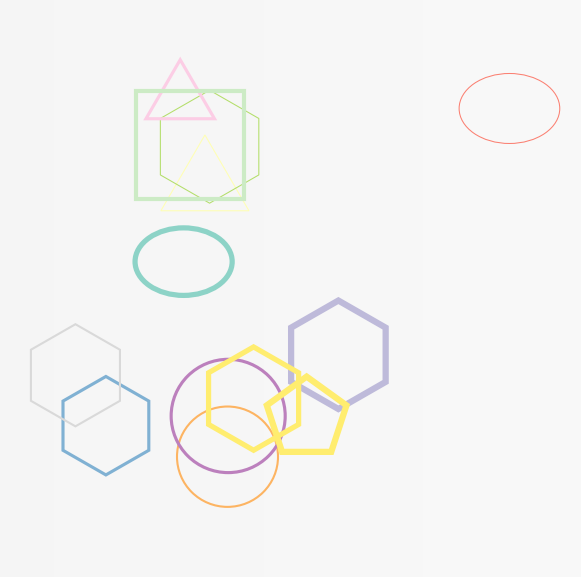[{"shape": "oval", "thickness": 2.5, "radius": 0.42, "center": [0.316, 0.546]}, {"shape": "triangle", "thickness": 0.5, "radius": 0.44, "center": [0.353, 0.678]}, {"shape": "hexagon", "thickness": 3, "radius": 0.47, "center": [0.582, 0.385]}, {"shape": "oval", "thickness": 0.5, "radius": 0.43, "center": [0.876, 0.811]}, {"shape": "hexagon", "thickness": 1.5, "radius": 0.43, "center": [0.182, 0.262]}, {"shape": "circle", "thickness": 1, "radius": 0.43, "center": [0.391, 0.208]}, {"shape": "hexagon", "thickness": 0.5, "radius": 0.49, "center": [0.361, 0.745]}, {"shape": "triangle", "thickness": 1.5, "radius": 0.34, "center": [0.31, 0.828]}, {"shape": "hexagon", "thickness": 1, "radius": 0.44, "center": [0.13, 0.349]}, {"shape": "circle", "thickness": 1.5, "radius": 0.49, "center": [0.393, 0.279]}, {"shape": "square", "thickness": 2, "radius": 0.47, "center": [0.327, 0.749]}, {"shape": "hexagon", "thickness": 2.5, "radius": 0.45, "center": [0.436, 0.309]}, {"shape": "pentagon", "thickness": 3, "radius": 0.36, "center": [0.528, 0.275]}]